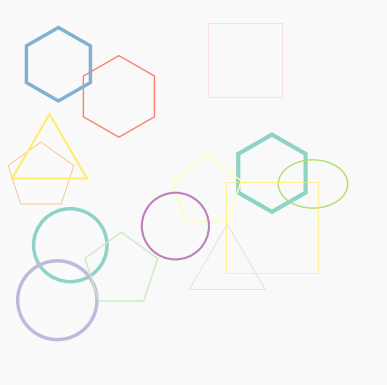[{"shape": "circle", "thickness": 2.5, "radius": 0.47, "center": [0.181, 0.363]}, {"shape": "hexagon", "thickness": 3, "radius": 0.5, "center": [0.702, 0.55]}, {"shape": "pentagon", "thickness": 1, "radius": 0.47, "center": [0.534, 0.502]}, {"shape": "circle", "thickness": 2.5, "radius": 0.51, "center": [0.148, 0.22]}, {"shape": "hexagon", "thickness": 1, "radius": 0.53, "center": [0.307, 0.75]}, {"shape": "hexagon", "thickness": 2.5, "radius": 0.48, "center": [0.151, 0.833]}, {"shape": "pentagon", "thickness": 0.5, "radius": 0.45, "center": [0.106, 0.542]}, {"shape": "oval", "thickness": 1, "radius": 0.45, "center": [0.808, 0.522]}, {"shape": "square", "thickness": 0.5, "radius": 0.48, "center": [0.632, 0.845]}, {"shape": "triangle", "thickness": 0.5, "radius": 0.57, "center": [0.587, 0.305]}, {"shape": "circle", "thickness": 1.5, "radius": 0.43, "center": [0.453, 0.413]}, {"shape": "pentagon", "thickness": 1, "radius": 0.49, "center": [0.313, 0.298]}, {"shape": "square", "thickness": 0.5, "radius": 0.6, "center": [0.701, 0.41]}, {"shape": "triangle", "thickness": 1.5, "radius": 0.56, "center": [0.128, 0.592]}]